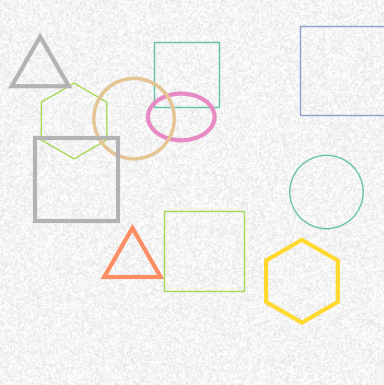[{"shape": "circle", "thickness": 1, "radius": 0.48, "center": [0.848, 0.501]}, {"shape": "square", "thickness": 1, "radius": 0.42, "center": [0.485, 0.807]}, {"shape": "triangle", "thickness": 3, "radius": 0.42, "center": [0.344, 0.323]}, {"shape": "square", "thickness": 1, "radius": 0.58, "center": [0.895, 0.817]}, {"shape": "oval", "thickness": 3, "radius": 0.43, "center": [0.471, 0.696]}, {"shape": "hexagon", "thickness": 1, "radius": 0.49, "center": [0.192, 0.686]}, {"shape": "square", "thickness": 1, "radius": 0.52, "center": [0.53, 0.349]}, {"shape": "hexagon", "thickness": 3, "radius": 0.54, "center": [0.784, 0.27]}, {"shape": "circle", "thickness": 2.5, "radius": 0.52, "center": [0.348, 0.692]}, {"shape": "triangle", "thickness": 3, "radius": 0.43, "center": [0.104, 0.819]}, {"shape": "square", "thickness": 3, "radius": 0.54, "center": [0.198, 0.533]}]